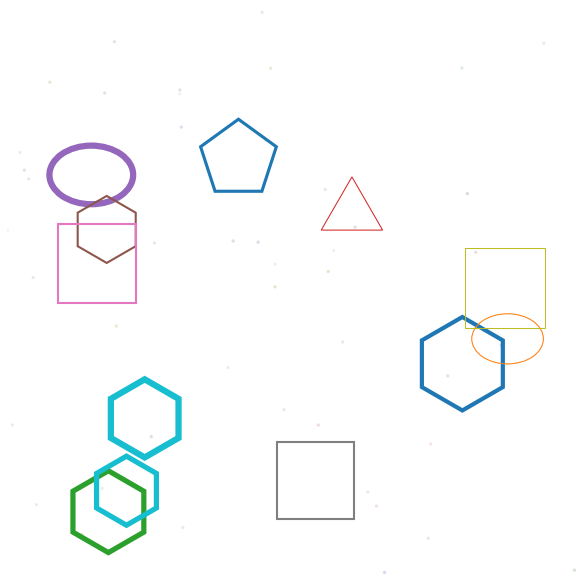[{"shape": "hexagon", "thickness": 2, "radius": 0.4, "center": [0.801, 0.369]}, {"shape": "pentagon", "thickness": 1.5, "radius": 0.34, "center": [0.413, 0.724]}, {"shape": "oval", "thickness": 0.5, "radius": 0.31, "center": [0.879, 0.412]}, {"shape": "hexagon", "thickness": 2.5, "radius": 0.35, "center": [0.188, 0.113]}, {"shape": "triangle", "thickness": 0.5, "radius": 0.31, "center": [0.609, 0.631]}, {"shape": "oval", "thickness": 3, "radius": 0.36, "center": [0.158, 0.696]}, {"shape": "hexagon", "thickness": 1, "radius": 0.29, "center": [0.185, 0.602]}, {"shape": "square", "thickness": 1, "radius": 0.34, "center": [0.168, 0.543]}, {"shape": "square", "thickness": 1, "radius": 0.33, "center": [0.547, 0.168]}, {"shape": "square", "thickness": 0.5, "radius": 0.35, "center": [0.874, 0.5]}, {"shape": "hexagon", "thickness": 2.5, "radius": 0.3, "center": [0.219, 0.149]}, {"shape": "hexagon", "thickness": 3, "radius": 0.34, "center": [0.251, 0.275]}]